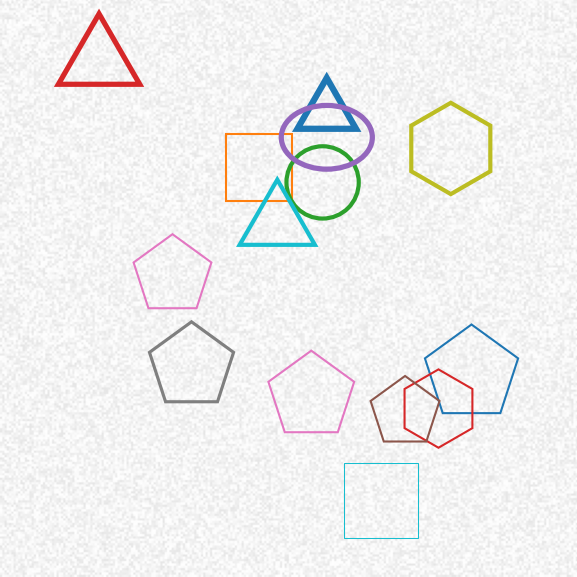[{"shape": "triangle", "thickness": 3, "radius": 0.29, "center": [0.566, 0.805]}, {"shape": "pentagon", "thickness": 1, "radius": 0.42, "center": [0.816, 0.352]}, {"shape": "square", "thickness": 1, "radius": 0.29, "center": [0.449, 0.709]}, {"shape": "circle", "thickness": 2, "radius": 0.31, "center": [0.559, 0.683]}, {"shape": "hexagon", "thickness": 1, "radius": 0.34, "center": [0.759, 0.292]}, {"shape": "triangle", "thickness": 2.5, "radius": 0.41, "center": [0.172, 0.894]}, {"shape": "oval", "thickness": 2.5, "radius": 0.39, "center": [0.566, 0.761]}, {"shape": "pentagon", "thickness": 1, "radius": 0.31, "center": [0.701, 0.285]}, {"shape": "pentagon", "thickness": 1, "radius": 0.35, "center": [0.299, 0.523]}, {"shape": "pentagon", "thickness": 1, "radius": 0.39, "center": [0.539, 0.314]}, {"shape": "pentagon", "thickness": 1.5, "radius": 0.38, "center": [0.332, 0.365]}, {"shape": "hexagon", "thickness": 2, "radius": 0.4, "center": [0.781, 0.742]}, {"shape": "square", "thickness": 0.5, "radius": 0.32, "center": [0.66, 0.132]}, {"shape": "triangle", "thickness": 2, "radius": 0.38, "center": [0.48, 0.613]}]